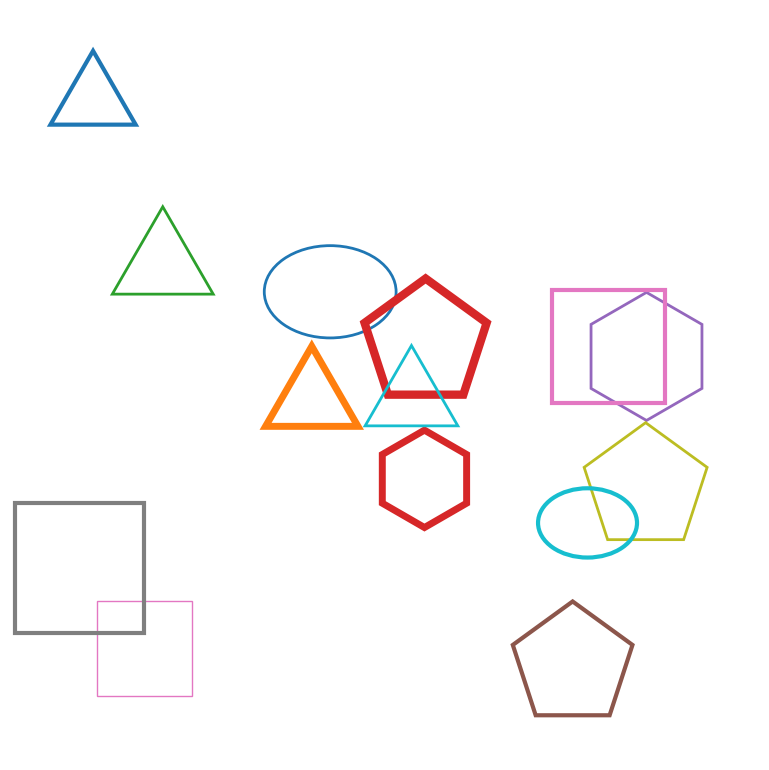[{"shape": "triangle", "thickness": 1.5, "radius": 0.32, "center": [0.121, 0.87]}, {"shape": "oval", "thickness": 1, "radius": 0.43, "center": [0.429, 0.621]}, {"shape": "triangle", "thickness": 2.5, "radius": 0.35, "center": [0.405, 0.481]}, {"shape": "triangle", "thickness": 1, "radius": 0.38, "center": [0.211, 0.656]}, {"shape": "pentagon", "thickness": 3, "radius": 0.42, "center": [0.553, 0.555]}, {"shape": "hexagon", "thickness": 2.5, "radius": 0.32, "center": [0.551, 0.378]}, {"shape": "hexagon", "thickness": 1, "radius": 0.42, "center": [0.84, 0.537]}, {"shape": "pentagon", "thickness": 1.5, "radius": 0.41, "center": [0.744, 0.137]}, {"shape": "square", "thickness": 0.5, "radius": 0.31, "center": [0.187, 0.158]}, {"shape": "square", "thickness": 1.5, "radius": 0.37, "center": [0.79, 0.55]}, {"shape": "square", "thickness": 1.5, "radius": 0.42, "center": [0.104, 0.262]}, {"shape": "pentagon", "thickness": 1, "radius": 0.42, "center": [0.838, 0.367]}, {"shape": "oval", "thickness": 1.5, "radius": 0.32, "center": [0.763, 0.321]}, {"shape": "triangle", "thickness": 1, "radius": 0.35, "center": [0.534, 0.482]}]